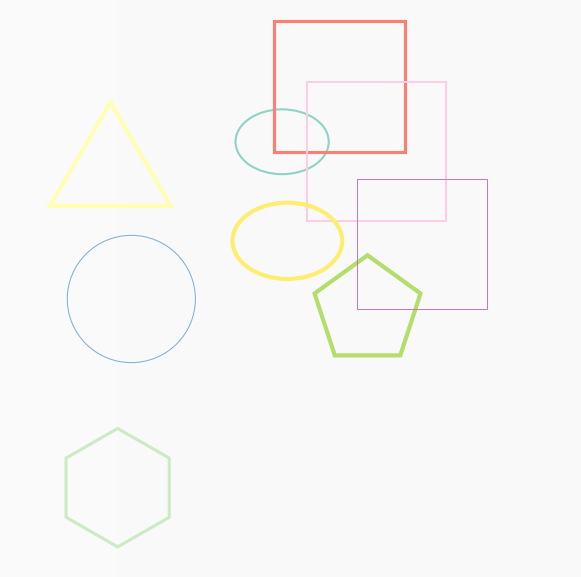[{"shape": "oval", "thickness": 1, "radius": 0.4, "center": [0.485, 0.754]}, {"shape": "triangle", "thickness": 2, "radius": 0.6, "center": [0.19, 0.703]}, {"shape": "square", "thickness": 1.5, "radius": 0.56, "center": [0.585, 0.849]}, {"shape": "circle", "thickness": 0.5, "radius": 0.55, "center": [0.226, 0.481]}, {"shape": "pentagon", "thickness": 2, "radius": 0.48, "center": [0.632, 0.461]}, {"shape": "square", "thickness": 1, "radius": 0.6, "center": [0.648, 0.736]}, {"shape": "square", "thickness": 0.5, "radius": 0.56, "center": [0.725, 0.577]}, {"shape": "hexagon", "thickness": 1.5, "radius": 0.51, "center": [0.202, 0.155]}, {"shape": "oval", "thickness": 2, "radius": 0.47, "center": [0.494, 0.582]}]